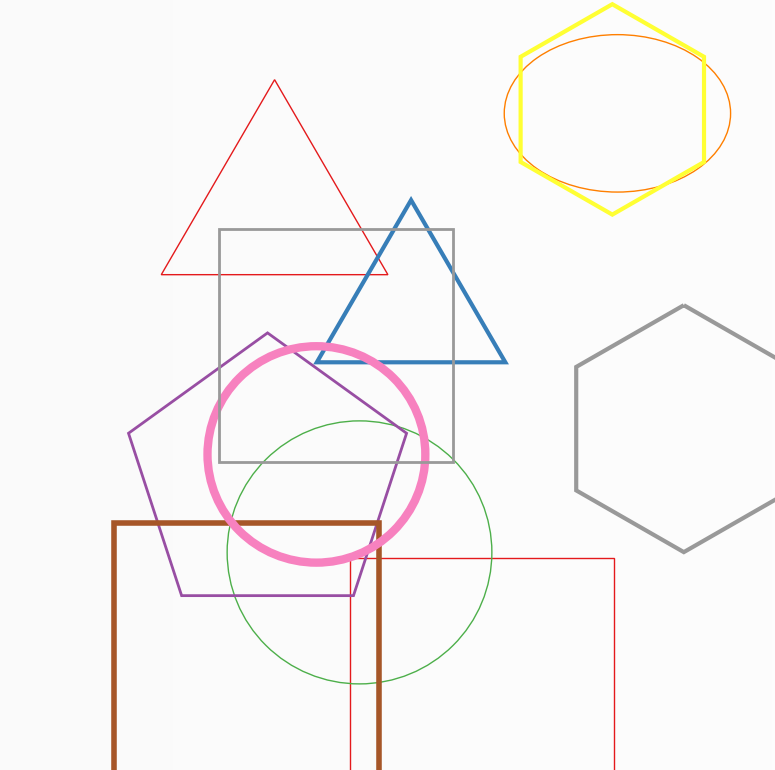[{"shape": "triangle", "thickness": 0.5, "radius": 0.84, "center": [0.354, 0.728]}, {"shape": "square", "thickness": 0.5, "radius": 0.85, "center": [0.622, 0.105]}, {"shape": "triangle", "thickness": 1.5, "radius": 0.7, "center": [0.53, 0.6]}, {"shape": "circle", "thickness": 0.5, "radius": 0.85, "center": [0.464, 0.283]}, {"shape": "pentagon", "thickness": 1, "radius": 0.94, "center": [0.345, 0.379]}, {"shape": "oval", "thickness": 0.5, "radius": 0.73, "center": [0.797, 0.853]}, {"shape": "hexagon", "thickness": 1.5, "radius": 0.68, "center": [0.79, 0.858]}, {"shape": "square", "thickness": 2, "radius": 0.86, "center": [0.318, 0.149]}, {"shape": "circle", "thickness": 3, "radius": 0.7, "center": [0.408, 0.41]}, {"shape": "square", "thickness": 1, "radius": 0.76, "center": [0.434, 0.551]}, {"shape": "hexagon", "thickness": 1.5, "radius": 0.8, "center": [0.882, 0.443]}]